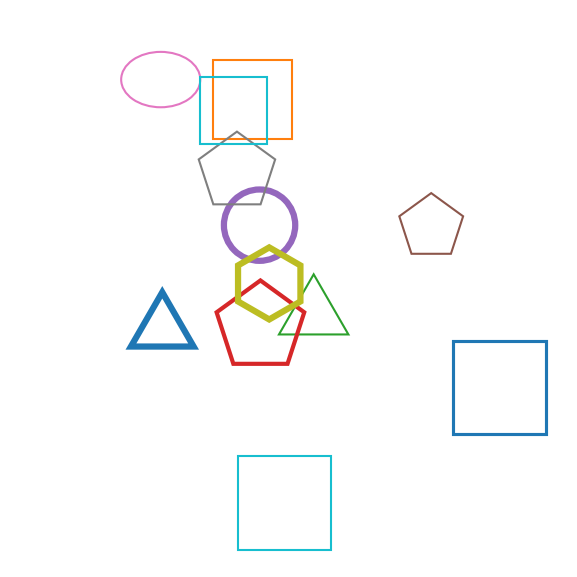[{"shape": "triangle", "thickness": 3, "radius": 0.31, "center": [0.281, 0.43]}, {"shape": "square", "thickness": 1.5, "radius": 0.4, "center": [0.865, 0.328]}, {"shape": "square", "thickness": 1, "radius": 0.34, "center": [0.437, 0.827]}, {"shape": "triangle", "thickness": 1, "radius": 0.35, "center": [0.543, 0.455]}, {"shape": "pentagon", "thickness": 2, "radius": 0.4, "center": [0.451, 0.434]}, {"shape": "circle", "thickness": 3, "radius": 0.31, "center": [0.449, 0.609]}, {"shape": "pentagon", "thickness": 1, "radius": 0.29, "center": [0.747, 0.607]}, {"shape": "oval", "thickness": 1, "radius": 0.34, "center": [0.278, 0.861]}, {"shape": "pentagon", "thickness": 1, "radius": 0.35, "center": [0.41, 0.702]}, {"shape": "hexagon", "thickness": 3, "radius": 0.31, "center": [0.466, 0.508]}, {"shape": "square", "thickness": 1, "radius": 0.4, "center": [0.492, 0.128]}, {"shape": "square", "thickness": 1, "radius": 0.29, "center": [0.404, 0.808]}]